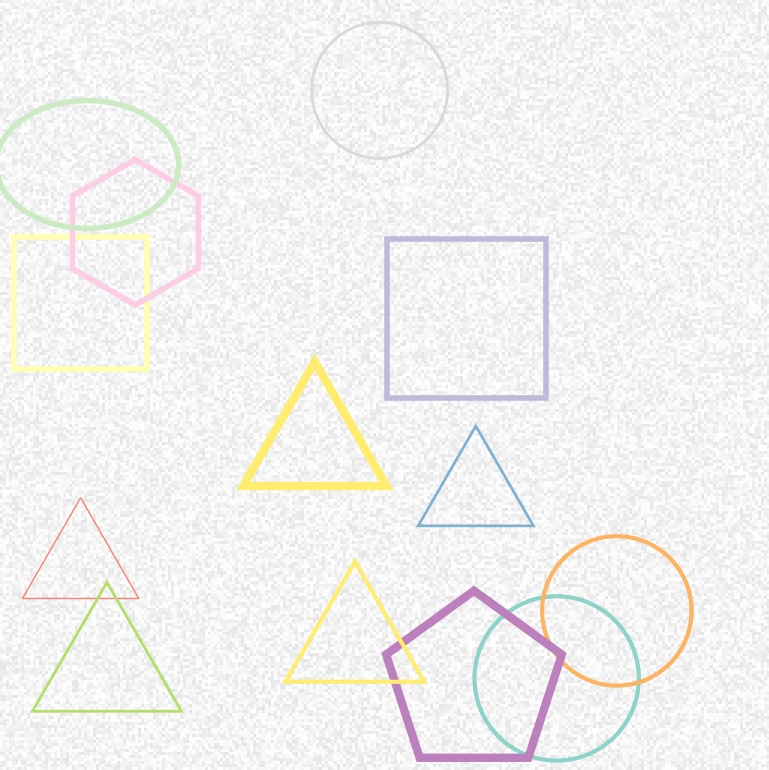[{"shape": "circle", "thickness": 1.5, "radius": 0.53, "center": [0.723, 0.119]}, {"shape": "square", "thickness": 2, "radius": 0.43, "center": [0.104, 0.606]}, {"shape": "square", "thickness": 2, "radius": 0.52, "center": [0.606, 0.586]}, {"shape": "triangle", "thickness": 0.5, "radius": 0.44, "center": [0.105, 0.266]}, {"shape": "triangle", "thickness": 1, "radius": 0.43, "center": [0.618, 0.36]}, {"shape": "circle", "thickness": 1.5, "radius": 0.49, "center": [0.801, 0.207]}, {"shape": "triangle", "thickness": 1, "radius": 0.56, "center": [0.139, 0.132]}, {"shape": "hexagon", "thickness": 2, "radius": 0.47, "center": [0.176, 0.698]}, {"shape": "circle", "thickness": 1, "radius": 0.44, "center": [0.493, 0.883]}, {"shape": "pentagon", "thickness": 3, "radius": 0.6, "center": [0.616, 0.113]}, {"shape": "oval", "thickness": 2, "radius": 0.59, "center": [0.113, 0.786]}, {"shape": "triangle", "thickness": 3, "radius": 0.54, "center": [0.409, 0.423]}, {"shape": "triangle", "thickness": 1.5, "radius": 0.52, "center": [0.461, 0.167]}]